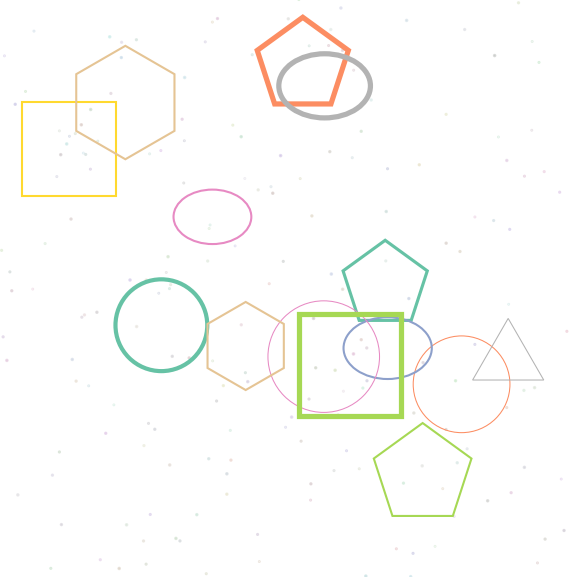[{"shape": "circle", "thickness": 2, "radius": 0.4, "center": [0.279, 0.436]}, {"shape": "pentagon", "thickness": 1.5, "radius": 0.38, "center": [0.667, 0.506]}, {"shape": "circle", "thickness": 0.5, "radius": 0.42, "center": [0.799, 0.334]}, {"shape": "pentagon", "thickness": 2.5, "radius": 0.41, "center": [0.524, 0.886]}, {"shape": "oval", "thickness": 1, "radius": 0.38, "center": [0.671, 0.396]}, {"shape": "oval", "thickness": 1, "radius": 0.34, "center": [0.368, 0.624]}, {"shape": "circle", "thickness": 0.5, "radius": 0.48, "center": [0.561, 0.382]}, {"shape": "square", "thickness": 2.5, "radius": 0.44, "center": [0.606, 0.367]}, {"shape": "pentagon", "thickness": 1, "radius": 0.44, "center": [0.732, 0.178]}, {"shape": "square", "thickness": 1, "radius": 0.41, "center": [0.12, 0.741]}, {"shape": "hexagon", "thickness": 1, "radius": 0.49, "center": [0.217, 0.822]}, {"shape": "hexagon", "thickness": 1, "radius": 0.38, "center": [0.425, 0.4]}, {"shape": "oval", "thickness": 2.5, "radius": 0.4, "center": [0.562, 0.851]}, {"shape": "triangle", "thickness": 0.5, "radius": 0.36, "center": [0.88, 0.377]}]